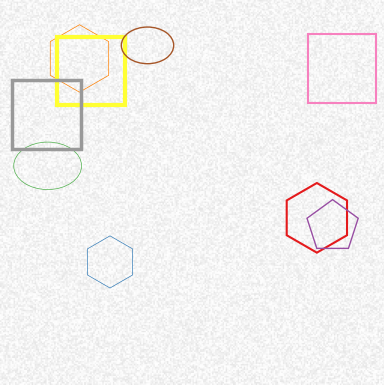[{"shape": "hexagon", "thickness": 1.5, "radius": 0.45, "center": [0.823, 0.434]}, {"shape": "hexagon", "thickness": 0.5, "radius": 0.34, "center": [0.286, 0.32]}, {"shape": "oval", "thickness": 0.5, "radius": 0.44, "center": [0.124, 0.569]}, {"shape": "pentagon", "thickness": 1, "radius": 0.35, "center": [0.864, 0.411]}, {"shape": "hexagon", "thickness": 0.5, "radius": 0.44, "center": [0.206, 0.848]}, {"shape": "square", "thickness": 3, "radius": 0.44, "center": [0.237, 0.814]}, {"shape": "oval", "thickness": 1, "radius": 0.34, "center": [0.383, 0.882]}, {"shape": "square", "thickness": 1.5, "radius": 0.44, "center": [0.888, 0.822]}, {"shape": "square", "thickness": 2.5, "radius": 0.45, "center": [0.121, 0.703]}]